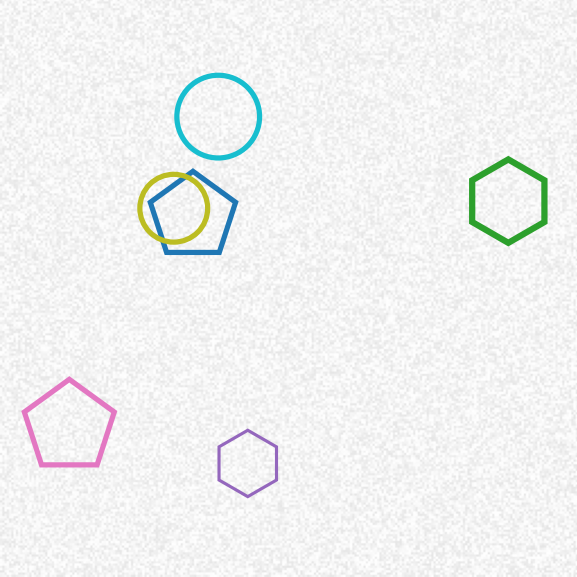[{"shape": "pentagon", "thickness": 2.5, "radius": 0.39, "center": [0.334, 0.625]}, {"shape": "hexagon", "thickness": 3, "radius": 0.36, "center": [0.88, 0.651]}, {"shape": "hexagon", "thickness": 1.5, "radius": 0.29, "center": [0.429, 0.197]}, {"shape": "pentagon", "thickness": 2.5, "radius": 0.41, "center": [0.12, 0.26]}, {"shape": "circle", "thickness": 2.5, "radius": 0.29, "center": [0.301, 0.639]}, {"shape": "circle", "thickness": 2.5, "radius": 0.36, "center": [0.378, 0.797]}]